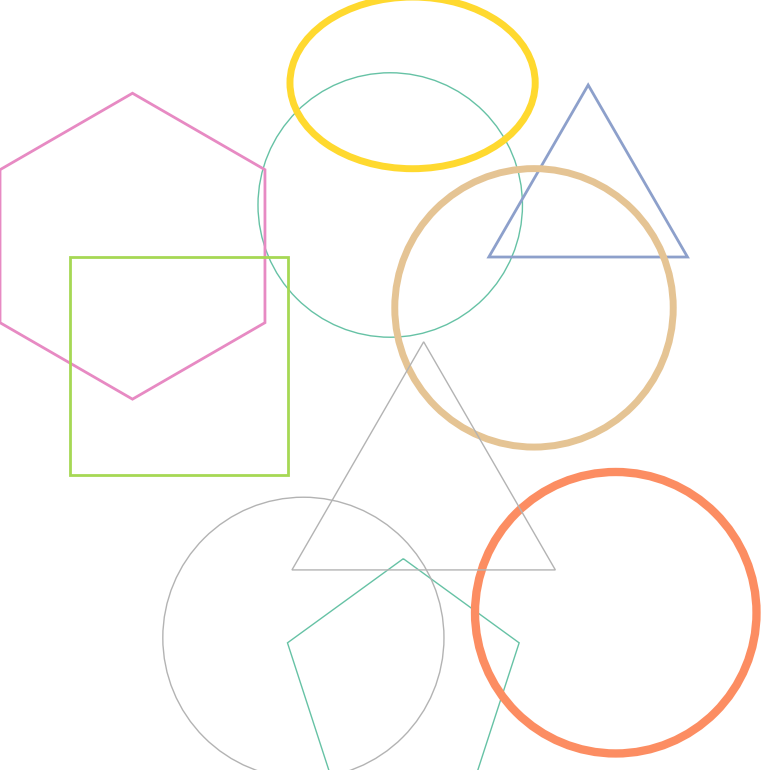[{"shape": "pentagon", "thickness": 0.5, "radius": 0.79, "center": [0.524, 0.116]}, {"shape": "circle", "thickness": 0.5, "radius": 0.86, "center": [0.507, 0.734]}, {"shape": "circle", "thickness": 3, "radius": 0.91, "center": [0.8, 0.204]}, {"shape": "triangle", "thickness": 1, "radius": 0.74, "center": [0.764, 0.741]}, {"shape": "hexagon", "thickness": 1, "radius": 0.99, "center": [0.172, 0.68]}, {"shape": "square", "thickness": 1, "radius": 0.71, "center": [0.233, 0.525]}, {"shape": "oval", "thickness": 2.5, "radius": 0.8, "center": [0.536, 0.892]}, {"shape": "circle", "thickness": 2.5, "radius": 0.9, "center": [0.694, 0.6]}, {"shape": "circle", "thickness": 0.5, "radius": 0.91, "center": [0.394, 0.172]}, {"shape": "triangle", "thickness": 0.5, "radius": 0.99, "center": [0.55, 0.359]}]